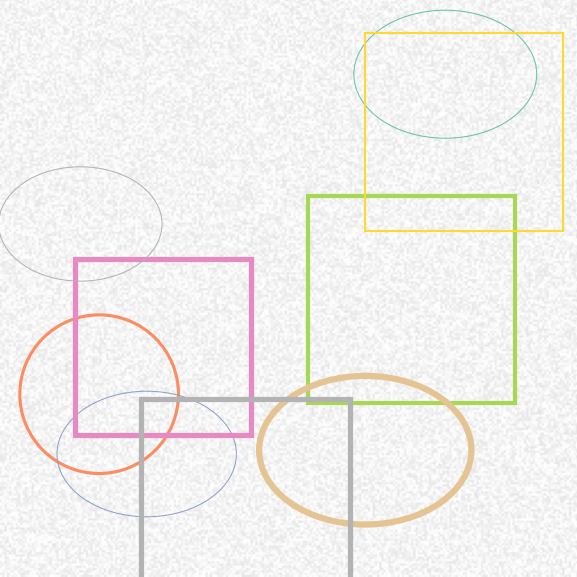[{"shape": "oval", "thickness": 0.5, "radius": 0.79, "center": [0.771, 0.871]}, {"shape": "circle", "thickness": 1.5, "radius": 0.69, "center": [0.172, 0.317]}, {"shape": "oval", "thickness": 0.5, "radius": 0.78, "center": [0.254, 0.213]}, {"shape": "square", "thickness": 2.5, "radius": 0.76, "center": [0.283, 0.398]}, {"shape": "square", "thickness": 2, "radius": 0.9, "center": [0.713, 0.481]}, {"shape": "square", "thickness": 1, "radius": 0.85, "center": [0.803, 0.77]}, {"shape": "oval", "thickness": 3, "radius": 0.92, "center": [0.633, 0.22]}, {"shape": "square", "thickness": 2.5, "radius": 0.91, "center": [0.425, 0.126]}, {"shape": "oval", "thickness": 0.5, "radius": 0.71, "center": [0.139, 0.611]}]